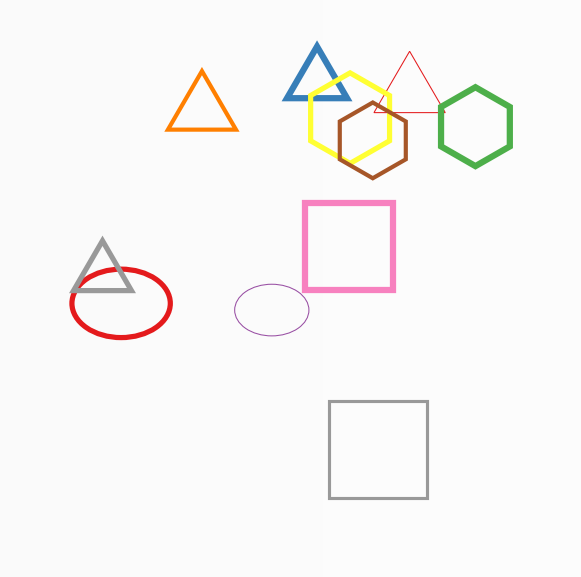[{"shape": "oval", "thickness": 2.5, "radius": 0.42, "center": [0.208, 0.474]}, {"shape": "triangle", "thickness": 0.5, "radius": 0.35, "center": [0.705, 0.84]}, {"shape": "triangle", "thickness": 3, "radius": 0.3, "center": [0.545, 0.859]}, {"shape": "hexagon", "thickness": 3, "radius": 0.34, "center": [0.818, 0.78]}, {"shape": "oval", "thickness": 0.5, "radius": 0.32, "center": [0.468, 0.462]}, {"shape": "triangle", "thickness": 2, "radius": 0.34, "center": [0.347, 0.808]}, {"shape": "hexagon", "thickness": 2.5, "radius": 0.39, "center": [0.602, 0.795]}, {"shape": "hexagon", "thickness": 2, "radius": 0.33, "center": [0.641, 0.756]}, {"shape": "square", "thickness": 3, "radius": 0.38, "center": [0.6, 0.573]}, {"shape": "triangle", "thickness": 2.5, "radius": 0.29, "center": [0.176, 0.525]}, {"shape": "square", "thickness": 1.5, "radius": 0.42, "center": [0.65, 0.221]}]